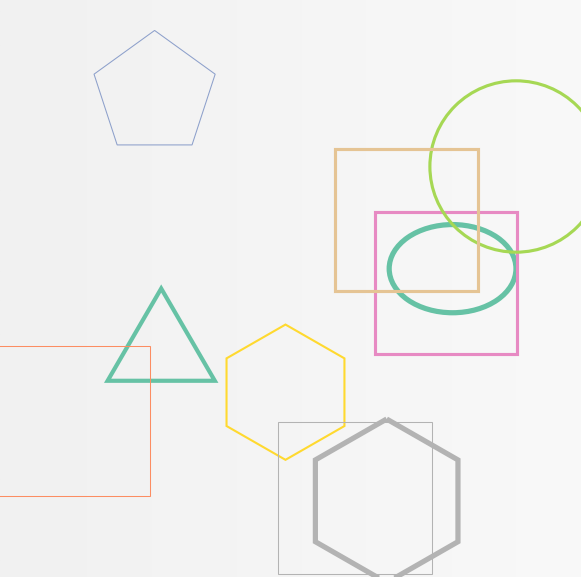[{"shape": "oval", "thickness": 2.5, "radius": 0.55, "center": [0.779, 0.534]}, {"shape": "triangle", "thickness": 2, "radius": 0.53, "center": [0.277, 0.393]}, {"shape": "square", "thickness": 0.5, "radius": 0.65, "center": [0.128, 0.27]}, {"shape": "pentagon", "thickness": 0.5, "radius": 0.55, "center": [0.266, 0.837]}, {"shape": "square", "thickness": 1.5, "radius": 0.61, "center": [0.768, 0.509]}, {"shape": "circle", "thickness": 1.5, "radius": 0.74, "center": [0.888, 0.711]}, {"shape": "hexagon", "thickness": 1, "radius": 0.59, "center": [0.491, 0.32]}, {"shape": "square", "thickness": 1.5, "radius": 0.61, "center": [0.699, 0.618]}, {"shape": "hexagon", "thickness": 2.5, "radius": 0.71, "center": [0.665, 0.132]}, {"shape": "square", "thickness": 0.5, "radius": 0.66, "center": [0.611, 0.138]}]